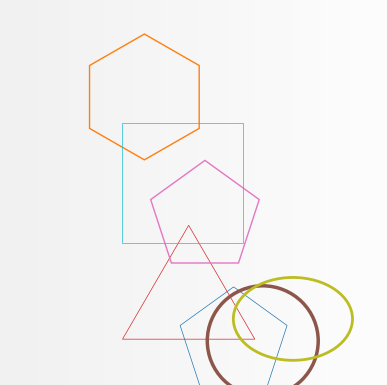[{"shape": "pentagon", "thickness": 0.5, "radius": 0.73, "center": [0.603, 0.11]}, {"shape": "hexagon", "thickness": 1, "radius": 0.82, "center": [0.373, 0.748]}, {"shape": "triangle", "thickness": 0.5, "radius": 0.99, "center": [0.487, 0.218]}, {"shape": "circle", "thickness": 2.5, "radius": 0.72, "center": [0.678, 0.115]}, {"shape": "pentagon", "thickness": 1, "radius": 0.74, "center": [0.529, 0.436]}, {"shape": "oval", "thickness": 2, "radius": 0.77, "center": [0.756, 0.172]}, {"shape": "square", "thickness": 0.5, "radius": 0.78, "center": [0.47, 0.524]}]